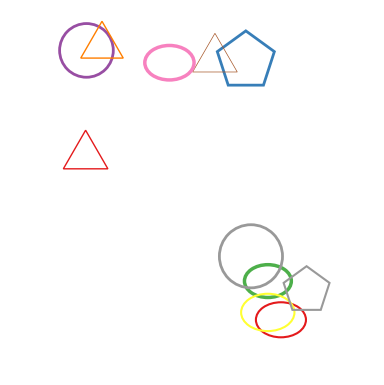[{"shape": "triangle", "thickness": 1, "radius": 0.33, "center": [0.222, 0.595]}, {"shape": "oval", "thickness": 1.5, "radius": 0.33, "center": [0.73, 0.169]}, {"shape": "pentagon", "thickness": 2, "radius": 0.39, "center": [0.639, 0.842]}, {"shape": "oval", "thickness": 2.5, "radius": 0.3, "center": [0.696, 0.27]}, {"shape": "circle", "thickness": 2, "radius": 0.35, "center": [0.225, 0.869]}, {"shape": "triangle", "thickness": 1, "radius": 0.32, "center": [0.265, 0.881]}, {"shape": "oval", "thickness": 1.5, "radius": 0.35, "center": [0.696, 0.189]}, {"shape": "triangle", "thickness": 0.5, "radius": 0.33, "center": [0.558, 0.847]}, {"shape": "oval", "thickness": 2.5, "radius": 0.32, "center": [0.44, 0.837]}, {"shape": "circle", "thickness": 2, "radius": 0.41, "center": [0.652, 0.334]}, {"shape": "pentagon", "thickness": 1.5, "radius": 0.31, "center": [0.796, 0.246]}]